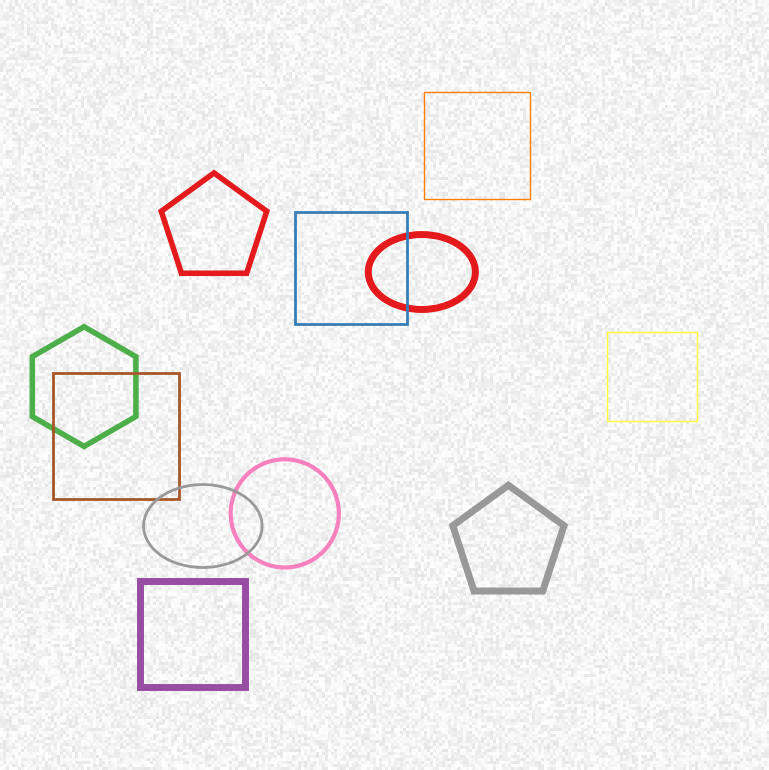[{"shape": "pentagon", "thickness": 2, "radius": 0.36, "center": [0.278, 0.703]}, {"shape": "oval", "thickness": 2.5, "radius": 0.35, "center": [0.548, 0.647]}, {"shape": "square", "thickness": 1, "radius": 0.36, "center": [0.456, 0.652]}, {"shape": "hexagon", "thickness": 2, "radius": 0.39, "center": [0.109, 0.498]}, {"shape": "square", "thickness": 2.5, "radius": 0.34, "center": [0.25, 0.177]}, {"shape": "square", "thickness": 0.5, "radius": 0.34, "center": [0.62, 0.811]}, {"shape": "square", "thickness": 0.5, "radius": 0.29, "center": [0.846, 0.511]}, {"shape": "square", "thickness": 1, "radius": 0.41, "center": [0.151, 0.434]}, {"shape": "circle", "thickness": 1.5, "radius": 0.35, "center": [0.37, 0.333]}, {"shape": "pentagon", "thickness": 2.5, "radius": 0.38, "center": [0.66, 0.294]}, {"shape": "oval", "thickness": 1, "radius": 0.38, "center": [0.263, 0.317]}]